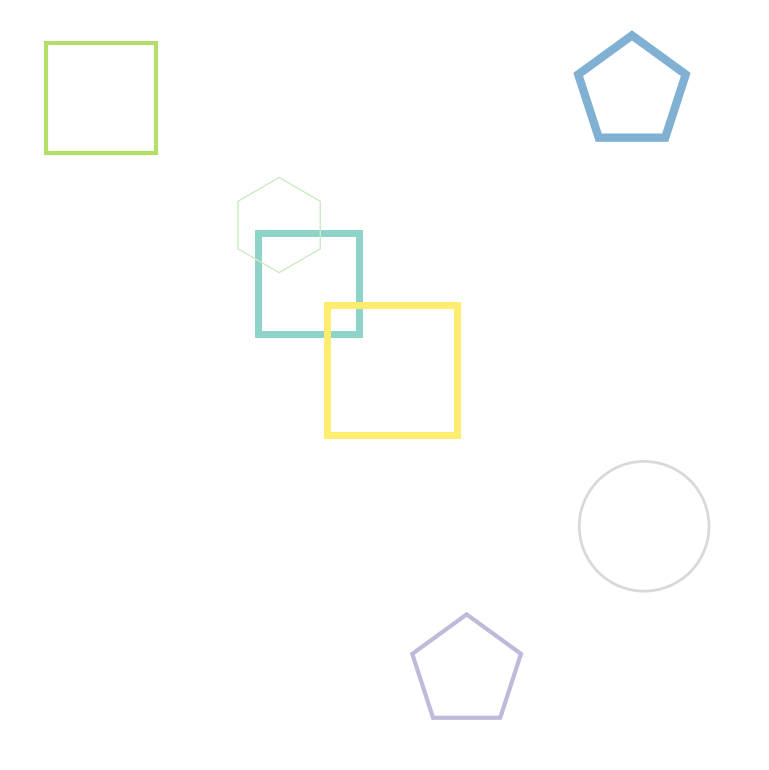[{"shape": "square", "thickness": 2.5, "radius": 0.33, "center": [0.401, 0.632]}, {"shape": "pentagon", "thickness": 1.5, "radius": 0.37, "center": [0.606, 0.128]}, {"shape": "pentagon", "thickness": 3, "radius": 0.37, "center": [0.821, 0.881]}, {"shape": "square", "thickness": 1.5, "radius": 0.36, "center": [0.131, 0.873]}, {"shape": "circle", "thickness": 1, "radius": 0.42, "center": [0.837, 0.317]}, {"shape": "hexagon", "thickness": 0.5, "radius": 0.31, "center": [0.362, 0.708]}, {"shape": "square", "thickness": 2.5, "radius": 0.42, "center": [0.51, 0.52]}]